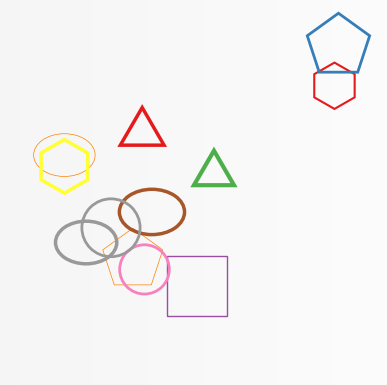[{"shape": "triangle", "thickness": 2.5, "radius": 0.33, "center": [0.367, 0.656]}, {"shape": "hexagon", "thickness": 1.5, "radius": 0.3, "center": [0.863, 0.777]}, {"shape": "pentagon", "thickness": 2, "radius": 0.42, "center": [0.873, 0.881]}, {"shape": "triangle", "thickness": 3, "radius": 0.3, "center": [0.552, 0.549]}, {"shape": "square", "thickness": 1, "radius": 0.39, "center": [0.509, 0.257]}, {"shape": "pentagon", "thickness": 0.5, "radius": 0.41, "center": [0.343, 0.326]}, {"shape": "oval", "thickness": 0.5, "radius": 0.4, "center": [0.166, 0.597]}, {"shape": "hexagon", "thickness": 2.5, "radius": 0.35, "center": [0.166, 0.568]}, {"shape": "oval", "thickness": 2.5, "radius": 0.42, "center": [0.392, 0.449]}, {"shape": "circle", "thickness": 2, "radius": 0.32, "center": [0.373, 0.3]}, {"shape": "oval", "thickness": 2.5, "radius": 0.4, "center": [0.222, 0.37]}, {"shape": "circle", "thickness": 2, "radius": 0.38, "center": [0.286, 0.408]}]